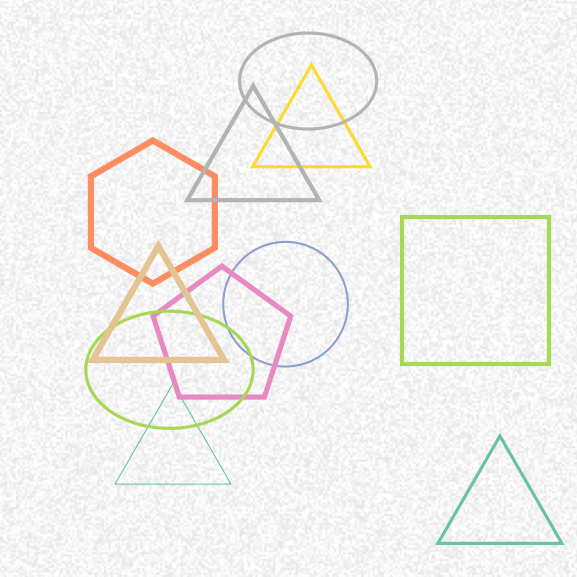[{"shape": "triangle", "thickness": 0.5, "radius": 0.58, "center": [0.3, 0.219]}, {"shape": "triangle", "thickness": 1.5, "radius": 0.62, "center": [0.866, 0.12]}, {"shape": "hexagon", "thickness": 3, "radius": 0.62, "center": [0.265, 0.632]}, {"shape": "circle", "thickness": 1, "radius": 0.54, "center": [0.494, 0.472]}, {"shape": "pentagon", "thickness": 2.5, "radius": 0.63, "center": [0.384, 0.413]}, {"shape": "square", "thickness": 2, "radius": 0.64, "center": [0.823, 0.496]}, {"shape": "oval", "thickness": 1.5, "radius": 0.72, "center": [0.293, 0.359]}, {"shape": "triangle", "thickness": 1.5, "radius": 0.59, "center": [0.539, 0.769]}, {"shape": "triangle", "thickness": 3, "radius": 0.66, "center": [0.274, 0.442]}, {"shape": "triangle", "thickness": 2, "radius": 0.66, "center": [0.438, 0.718]}, {"shape": "oval", "thickness": 1.5, "radius": 0.59, "center": [0.534, 0.859]}]